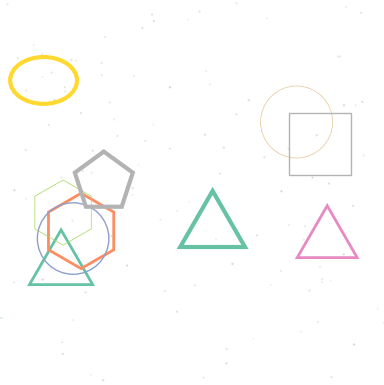[{"shape": "triangle", "thickness": 3, "radius": 0.49, "center": [0.552, 0.407]}, {"shape": "triangle", "thickness": 2, "radius": 0.47, "center": [0.159, 0.308]}, {"shape": "hexagon", "thickness": 2, "radius": 0.49, "center": [0.211, 0.4]}, {"shape": "circle", "thickness": 1, "radius": 0.46, "center": [0.19, 0.38]}, {"shape": "triangle", "thickness": 2, "radius": 0.45, "center": [0.85, 0.376]}, {"shape": "hexagon", "thickness": 0.5, "radius": 0.42, "center": [0.164, 0.448]}, {"shape": "oval", "thickness": 3, "radius": 0.43, "center": [0.113, 0.791]}, {"shape": "circle", "thickness": 0.5, "radius": 0.47, "center": [0.77, 0.683]}, {"shape": "pentagon", "thickness": 3, "radius": 0.4, "center": [0.27, 0.527]}, {"shape": "square", "thickness": 1, "radius": 0.4, "center": [0.831, 0.626]}]